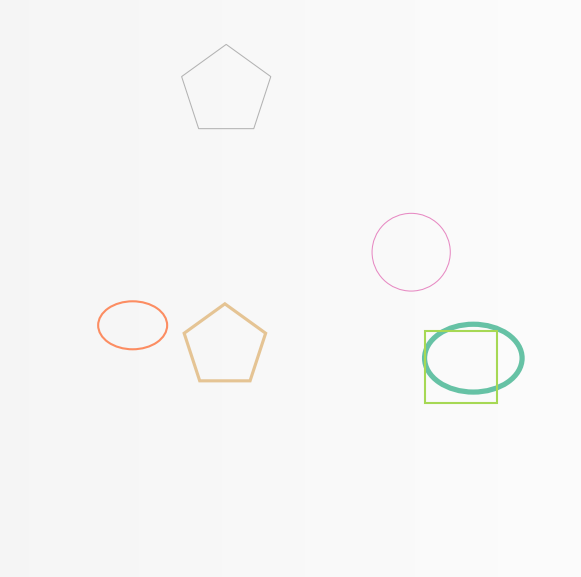[{"shape": "oval", "thickness": 2.5, "radius": 0.42, "center": [0.814, 0.379]}, {"shape": "oval", "thickness": 1, "radius": 0.3, "center": [0.228, 0.436]}, {"shape": "circle", "thickness": 0.5, "radius": 0.34, "center": [0.707, 0.562]}, {"shape": "square", "thickness": 1, "radius": 0.31, "center": [0.793, 0.363]}, {"shape": "pentagon", "thickness": 1.5, "radius": 0.37, "center": [0.387, 0.399]}, {"shape": "pentagon", "thickness": 0.5, "radius": 0.4, "center": [0.389, 0.842]}]